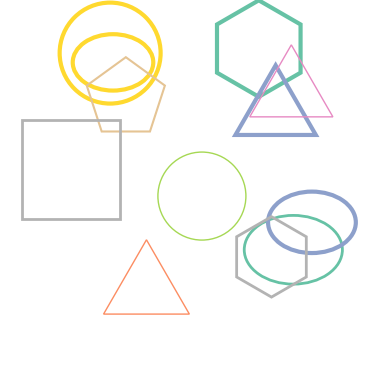[{"shape": "hexagon", "thickness": 3, "radius": 0.63, "center": [0.672, 0.874]}, {"shape": "oval", "thickness": 2, "radius": 0.64, "center": [0.762, 0.351]}, {"shape": "triangle", "thickness": 1, "radius": 0.64, "center": [0.38, 0.249]}, {"shape": "oval", "thickness": 3, "radius": 0.57, "center": [0.81, 0.423]}, {"shape": "triangle", "thickness": 3, "radius": 0.6, "center": [0.716, 0.71]}, {"shape": "triangle", "thickness": 1, "radius": 0.62, "center": [0.757, 0.759]}, {"shape": "circle", "thickness": 1, "radius": 0.57, "center": [0.524, 0.491]}, {"shape": "oval", "thickness": 3, "radius": 0.52, "center": [0.294, 0.838]}, {"shape": "circle", "thickness": 3, "radius": 0.66, "center": [0.286, 0.862]}, {"shape": "pentagon", "thickness": 1.5, "radius": 0.53, "center": [0.327, 0.745]}, {"shape": "square", "thickness": 2, "radius": 0.64, "center": [0.185, 0.56]}, {"shape": "hexagon", "thickness": 2, "radius": 0.52, "center": [0.705, 0.333]}]